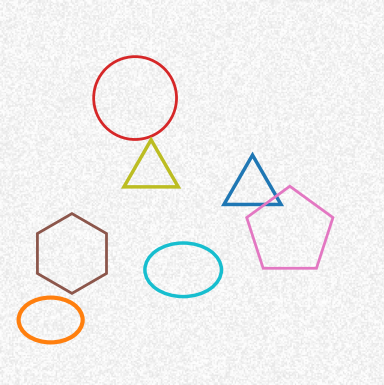[{"shape": "triangle", "thickness": 2.5, "radius": 0.43, "center": [0.656, 0.512]}, {"shape": "oval", "thickness": 3, "radius": 0.42, "center": [0.132, 0.169]}, {"shape": "circle", "thickness": 2, "radius": 0.54, "center": [0.351, 0.745]}, {"shape": "hexagon", "thickness": 2, "radius": 0.52, "center": [0.187, 0.342]}, {"shape": "pentagon", "thickness": 2, "radius": 0.59, "center": [0.753, 0.398]}, {"shape": "triangle", "thickness": 2.5, "radius": 0.41, "center": [0.392, 0.555]}, {"shape": "oval", "thickness": 2.5, "radius": 0.5, "center": [0.476, 0.299]}]